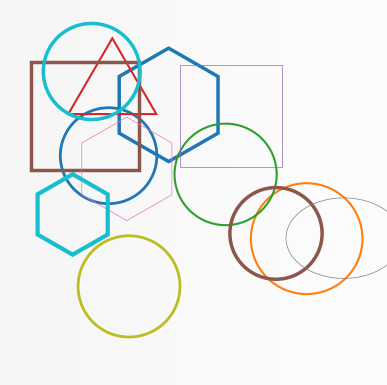[{"shape": "circle", "thickness": 2, "radius": 0.62, "center": [0.28, 0.596]}, {"shape": "hexagon", "thickness": 2.5, "radius": 0.74, "center": [0.435, 0.728]}, {"shape": "circle", "thickness": 1.5, "radius": 0.72, "center": [0.791, 0.38]}, {"shape": "circle", "thickness": 1.5, "radius": 0.66, "center": [0.582, 0.547]}, {"shape": "triangle", "thickness": 1.5, "radius": 0.66, "center": [0.29, 0.769]}, {"shape": "square", "thickness": 0.5, "radius": 0.66, "center": [0.596, 0.7]}, {"shape": "circle", "thickness": 2.5, "radius": 0.6, "center": [0.712, 0.394]}, {"shape": "square", "thickness": 2.5, "radius": 0.7, "center": [0.22, 0.698]}, {"shape": "hexagon", "thickness": 0.5, "radius": 0.67, "center": [0.327, 0.561]}, {"shape": "oval", "thickness": 0.5, "radius": 0.75, "center": [0.887, 0.381]}, {"shape": "circle", "thickness": 2, "radius": 0.66, "center": [0.333, 0.256]}, {"shape": "circle", "thickness": 2.5, "radius": 0.62, "center": [0.237, 0.814]}, {"shape": "hexagon", "thickness": 3, "radius": 0.52, "center": [0.188, 0.443]}]